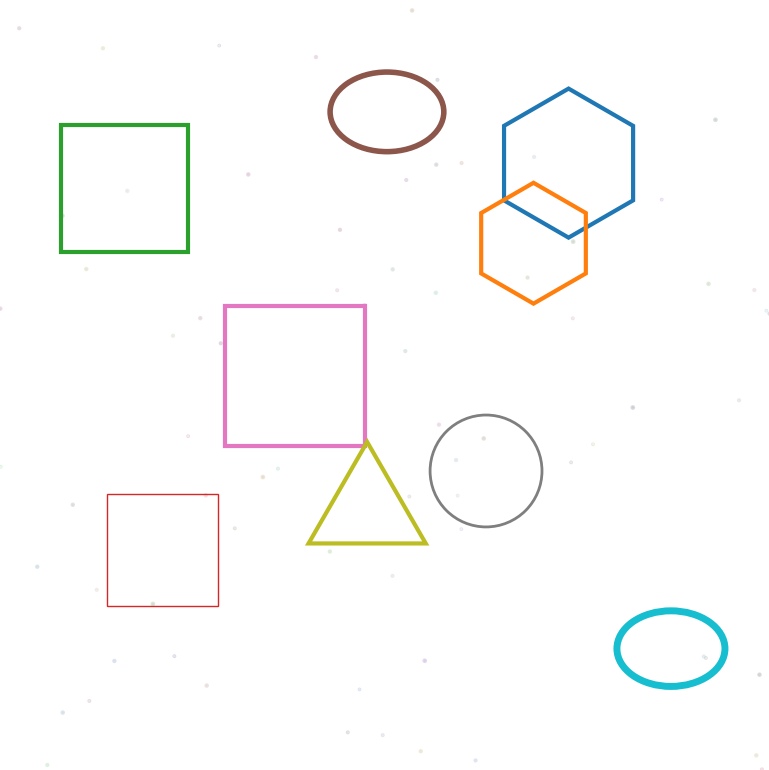[{"shape": "hexagon", "thickness": 1.5, "radius": 0.48, "center": [0.738, 0.788]}, {"shape": "hexagon", "thickness": 1.5, "radius": 0.39, "center": [0.693, 0.684]}, {"shape": "square", "thickness": 1.5, "radius": 0.41, "center": [0.162, 0.755]}, {"shape": "square", "thickness": 0.5, "radius": 0.36, "center": [0.211, 0.285]}, {"shape": "oval", "thickness": 2, "radius": 0.37, "center": [0.503, 0.855]}, {"shape": "square", "thickness": 1.5, "radius": 0.45, "center": [0.383, 0.512]}, {"shape": "circle", "thickness": 1, "radius": 0.36, "center": [0.631, 0.388]}, {"shape": "triangle", "thickness": 1.5, "radius": 0.44, "center": [0.477, 0.338]}, {"shape": "oval", "thickness": 2.5, "radius": 0.35, "center": [0.871, 0.158]}]